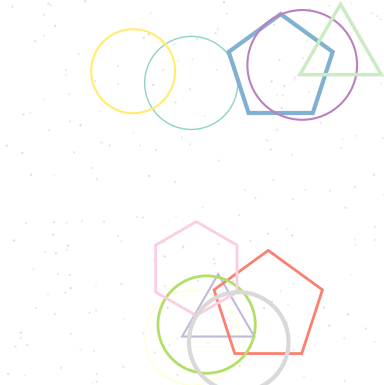[{"shape": "circle", "thickness": 1, "radius": 0.6, "center": [0.497, 0.785]}, {"shape": "circle", "thickness": 0.5, "radius": 0.61, "center": [0.499, 0.123]}, {"shape": "triangle", "thickness": 1.5, "radius": 0.54, "center": [0.567, 0.18]}, {"shape": "pentagon", "thickness": 2, "radius": 0.74, "center": [0.697, 0.201]}, {"shape": "pentagon", "thickness": 3, "radius": 0.71, "center": [0.729, 0.821]}, {"shape": "circle", "thickness": 2, "radius": 0.63, "center": [0.537, 0.157]}, {"shape": "hexagon", "thickness": 2, "radius": 0.61, "center": [0.51, 0.302]}, {"shape": "circle", "thickness": 3, "radius": 0.65, "center": [0.62, 0.112]}, {"shape": "circle", "thickness": 1.5, "radius": 0.71, "center": [0.785, 0.831]}, {"shape": "triangle", "thickness": 2.5, "radius": 0.61, "center": [0.885, 0.867]}, {"shape": "circle", "thickness": 1.5, "radius": 0.55, "center": [0.346, 0.815]}]